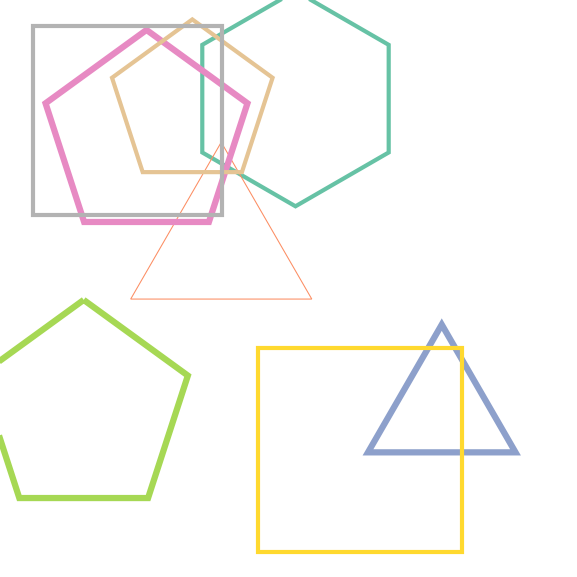[{"shape": "hexagon", "thickness": 2, "radius": 0.93, "center": [0.512, 0.828]}, {"shape": "triangle", "thickness": 0.5, "radius": 0.91, "center": [0.383, 0.572]}, {"shape": "triangle", "thickness": 3, "radius": 0.74, "center": [0.765, 0.29]}, {"shape": "pentagon", "thickness": 3, "radius": 0.92, "center": [0.254, 0.763]}, {"shape": "pentagon", "thickness": 3, "radius": 0.95, "center": [0.145, 0.29]}, {"shape": "square", "thickness": 2, "radius": 0.88, "center": [0.623, 0.22]}, {"shape": "pentagon", "thickness": 2, "radius": 0.73, "center": [0.333, 0.819]}, {"shape": "square", "thickness": 2, "radius": 0.82, "center": [0.221, 0.79]}]